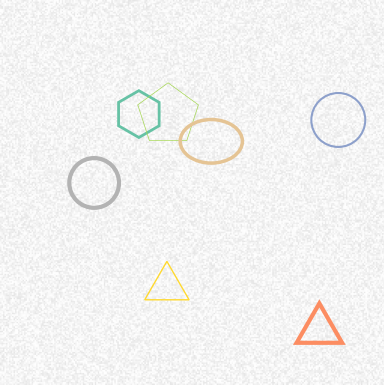[{"shape": "hexagon", "thickness": 2, "radius": 0.3, "center": [0.361, 0.704]}, {"shape": "triangle", "thickness": 3, "radius": 0.34, "center": [0.829, 0.144]}, {"shape": "circle", "thickness": 1.5, "radius": 0.35, "center": [0.879, 0.688]}, {"shape": "pentagon", "thickness": 0.5, "radius": 0.41, "center": [0.437, 0.702]}, {"shape": "triangle", "thickness": 1, "radius": 0.33, "center": [0.434, 0.255]}, {"shape": "oval", "thickness": 2.5, "radius": 0.4, "center": [0.549, 0.633]}, {"shape": "circle", "thickness": 3, "radius": 0.32, "center": [0.245, 0.525]}]